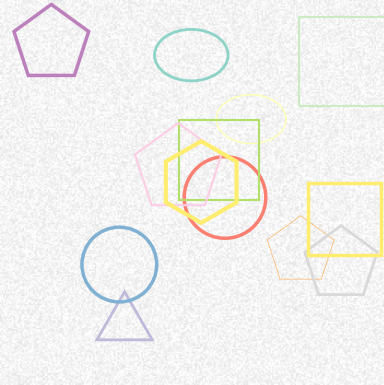[{"shape": "oval", "thickness": 2, "radius": 0.48, "center": [0.497, 0.857]}, {"shape": "oval", "thickness": 1, "radius": 0.45, "center": [0.652, 0.691]}, {"shape": "triangle", "thickness": 2, "radius": 0.42, "center": [0.324, 0.159]}, {"shape": "circle", "thickness": 2.5, "radius": 0.53, "center": [0.584, 0.487]}, {"shape": "circle", "thickness": 2.5, "radius": 0.49, "center": [0.31, 0.313]}, {"shape": "pentagon", "thickness": 0.5, "radius": 0.46, "center": [0.781, 0.349]}, {"shape": "square", "thickness": 1.5, "radius": 0.52, "center": [0.569, 0.585]}, {"shape": "pentagon", "thickness": 1.5, "radius": 0.59, "center": [0.463, 0.562]}, {"shape": "pentagon", "thickness": 2, "radius": 0.49, "center": [0.886, 0.315]}, {"shape": "pentagon", "thickness": 2.5, "radius": 0.51, "center": [0.133, 0.887]}, {"shape": "square", "thickness": 1.5, "radius": 0.58, "center": [0.893, 0.841]}, {"shape": "square", "thickness": 2.5, "radius": 0.47, "center": [0.894, 0.431]}, {"shape": "hexagon", "thickness": 3, "radius": 0.53, "center": [0.523, 0.527]}]